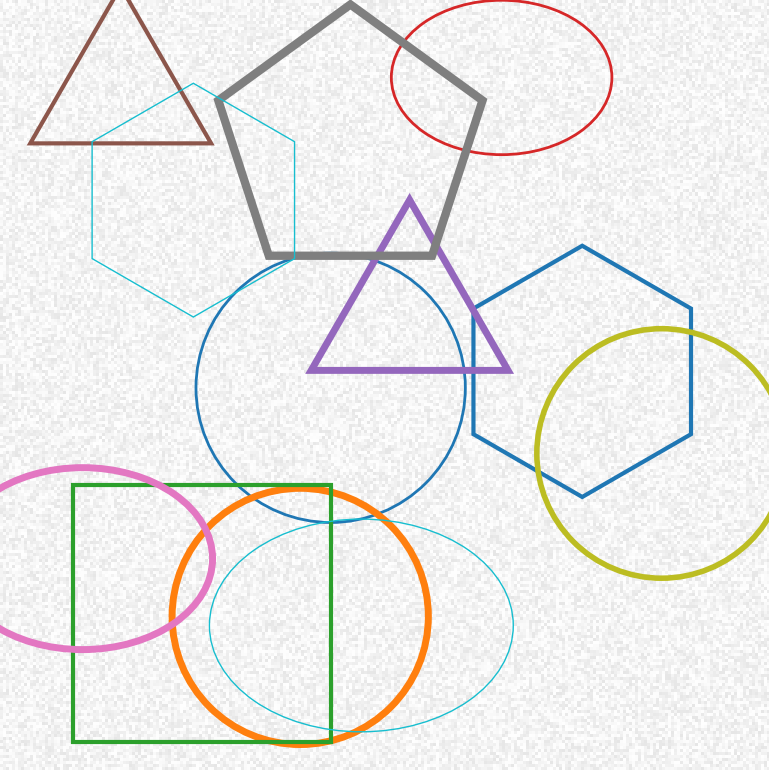[{"shape": "hexagon", "thickness": 1.5, "radius": 0.82, "center": [0.756, 0.518]}, {"shape": "circle", "thickness": 1, "radius": 0.87, "center": [0.429, 0.496]}, {"shape": "circle", "thickness": 2.5, "radius": 0.83, "center": [0.39, 0.199]}, {"shape": "square", "thickness": 1.5, "radius": 0.84, "center": [0.262, 0.203]}, {"shape": "oval", "thickness": 1, "radius": 0.72, "center": [0.651, 0.899]}, {"shape": "triangle", "thickness": 2.5, "radius": 0.74, "center": [0.532, 0.593]}, {"shape": "triangle", "thickness": 1.5, "radius": 0.68, "center": [0.157, 0.882]}, {"shape": "oval", "thickness": 2.5, "radius": 0.84, "center": [0.107, 0.275]}, {"shape": "pentagon", "thickness": 3, "radius": 0.9, "center": [0.455, 0.814]}, {"shape": "circle", "thickness": 2, "radius": 0.81, "center": [0.859, 0.411]}, {"shape": "hexagon", "thickness": 0.5, "radius": 0.76, "center": [0.251, 0.74]}, {"shape": "oval", "thickness": 0.5, "radius": 0.99, "center": [0.469, 0.188]}]